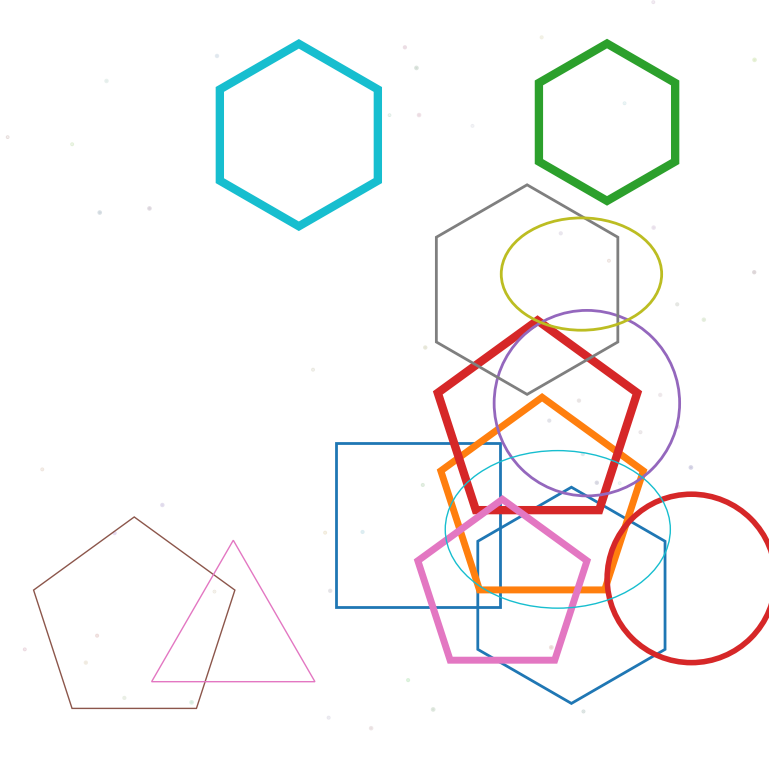[{"shape": "square", "thickness": 1, "radius": 0.53, "center": [0.543, 0.318]}, {"shape": "hexagon", "thickness": 1, "radius": 0.7, "center": [0.742, 0.227]}, {"shape": "pentagon", "thickness": 2.5, "radius": 0.69, "center": [0.704, 0.346]}, {"shape": "hexagon", "thickness": 3, "radius": 0.51, "center": [0.788, 0.841]}, {"shape": "circle", "thickness": 2, "radius": 0.55, "center": [0.898, 0.249]}, {"shape": "pentagon", "thickness": 3, "radius": 0.68, "center": [0.698, 0.448]}, {"shape": "circle", "thickness": 1, "radius": 0.6, "center": [0.762, 0.476]}, {"shape": "pentagon", "thickness": 0.5, "radius": 0.69, "center": [0.174, 0.191]}, {"shape": "pentagon", "thickness": 2.5, "radius": 0.58, "center": [0.653, 0.236]}, {"shape": "triangle", "thickness": 0.5, "radius": 0.61, "center": [0.303, 0.176]}, {"shape": "hexagon", "thickness": 1, "radius": 0.68, "center": [0.685, 0.624]}, {"shape": "oval", "thickness": 1, "radius": 0.52, "center": [0.755, 0.644]}, {"shape": "oval", "thickness": 0.5, "radius": 0.73, "center": [0.724, 0.312]}, {"shape": "hexagon", "thickness": 3, "radius": 0.59, "center": [0.388, 0.825]}]